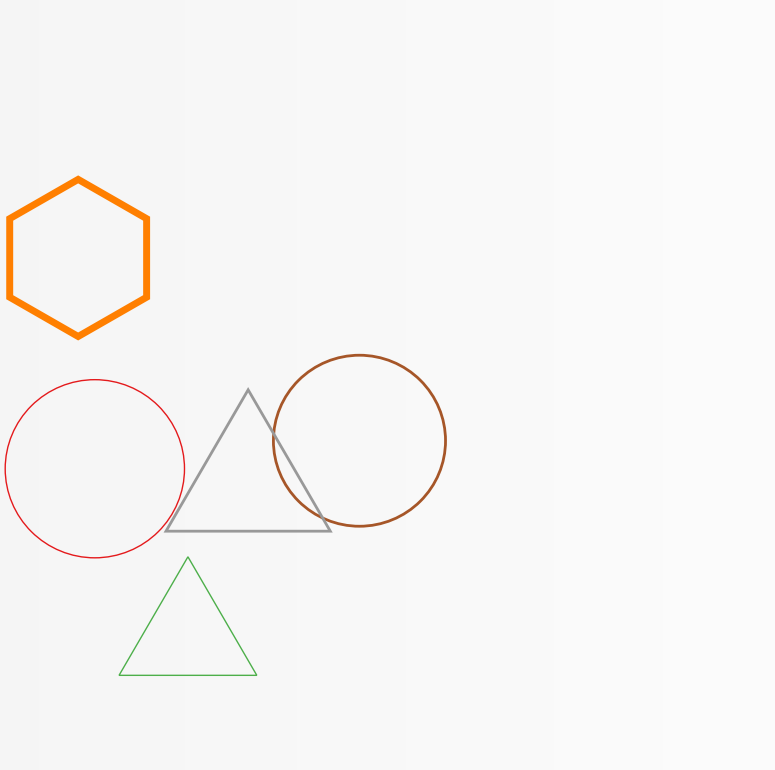[{"shape": "circle", "thickness": 0.5, "radius": 0.58, "center": [0.122, 0.391]}, {"shape": "triangle", "thickness": 0.5, "radius": 0.51, "center": [0.242, 0.174]}, {"shape": "hexagon", "thickness": 2.5, "radius": 0.51, "center": [0.101, 0.665]}, {"shape": "circle", "thickness": 1, "radius": 0.56, "center": [0.464, 0.428]}, {"shape": "triangle", "thickness": 1, "radius": 0.61, "center": [0.32, 0.371]}]